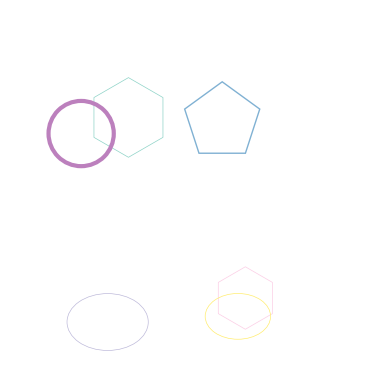[{"shape": "hexagon", "thickness": 0.5, "radius": 0.52, "center": [0.334, 0.695]}, {"shape": "oval", "thickness": 0.5, "radius": 0.53, "center": [0.28, 0.164]}, {"shape": "pentagon", "thickness": 1, "radius": 0.51, "center": [0.577, 0.685]}, {"shape": "hexagon", "thickness": 0.5, "radius": 0.41, "center": [0.637, 0.226]}, {"shape": "circle", "thickness": 3, "radius": 0.42, "center": [0.211, 0.653]}, {"shape": "oval", "thickness": 0.5, "radius": 0.42, "center": [0.618, 0.178]}]